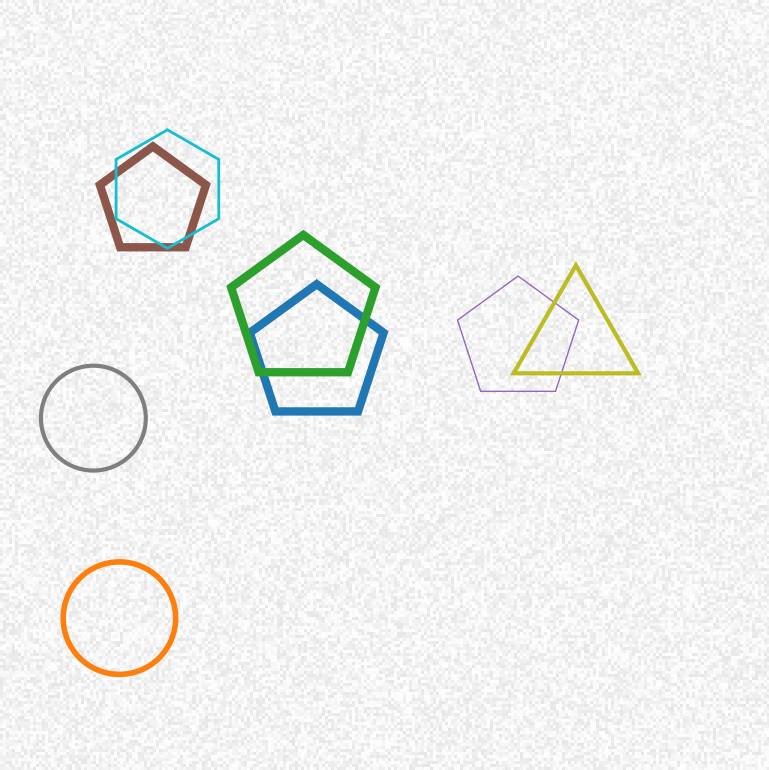[{"shape": "pentagon", "thickness": 3, "radius": 0.46, "center": [0.411, 0.54]}, {"shape": "circle", "thickness": 2, "radius": 0.37, "center": [0.155, 0.197]}, {"shape": "pentagon", "thickness": 3, "radius": 0.49, "center": [0.394, 0.596]}, {"shape": "pentagon", "thickness": 0.5, "radius": 0.41, "center": [0.673, 0.559]}, {"shape": "pentagon", "thickness": 3, "radius": 0.36, "center": [0.199, 0.737]}, {"shape": "circle", "thickness": 1.5, "radius": 0.34, "center": [0.121, 0.457]}, {"shape": "triangle", "thickness": 1.5, "radius": 0.47, "center": [0.748, 0.562]}, {"shape": "hexagon", "thickness": 1, "radius": 0.38, "center": [0.217, 0.754]}]